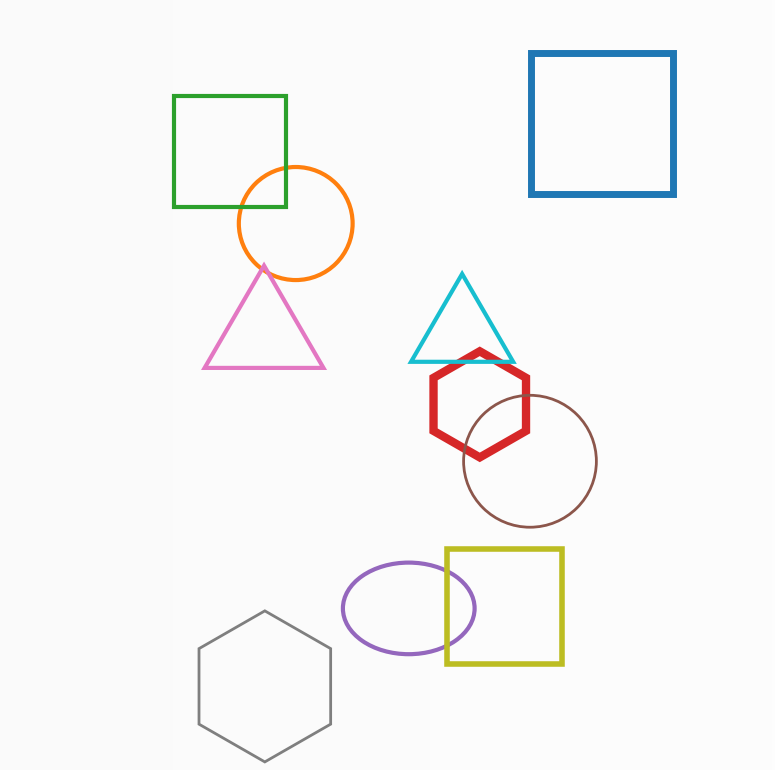[{"shape": "square", "thickness": 2.5, "radius": 0.46, "center": [0.777, 0.839]}, {"shape": "circle", "thickness": 1.5, "radius": 0.37, "center": [0.382, 0.71]}, {"shape": "square", "thickness": 1.5, "radius": 0.36, "center": [0.297, 0.803]}, {"shape": "hexagon", "thickness": 3, "radius": 0.34, "center": [0.619, 0.475]}, {"shape": "oval", "thickness": 1.5, "radius": 0.42, "center": [0.527, 0.21]}, {"shape": "circle", "thickness": 1, "radius": 0.43, "center": [0.684, 0.401]}, {"shape": "triangle", "thickness": 1.5, "radius": 0.44, "center": [0.341, 0.566]}, {"shape": "hexagon", "thickness": 1, "radius": 0.49, "center": [0.342, 0.109]}, {"shape": "square", "thickness": 2, "radius": 0.37, "center": [0.651, 0.212]}, {"shape": "triangle", "thickness": 1.5, "radius": 0.38, "center": [0.596, 0.568]}]